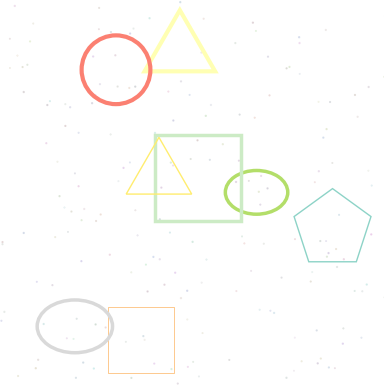[{"shape": "pentagon", "thickness": 1, "radius": 0.53, "center": [0.864, 0.405]}, {"shape": "triangle", "thickness": 3, "radius": 0.53, "center": [0.467, 0.868]}, {"shape": "circle", "thickness": 3, "radius": 0.45, "center": [0.301, 0.819]}, {"shape": "square", "thickness": 0.5, "radius": 0.43, "center": [0.365, 0.117]}, {"shape": "oval", "thickness": 2.5, "radius": 0.41, "center": [0.666, 0.5]}, {"shape": "oval", "thickness": 2.5, "radius": 0.49, "center": [0.194, 0.152]}, {"shape": "square", "thickness": 2.5, "radius": 0.56, "center": [0.513, 0.538]}, {"shape": "triangle", "thickness": 1, "radius": 0.49, "center": [0.413, 0.545]}]